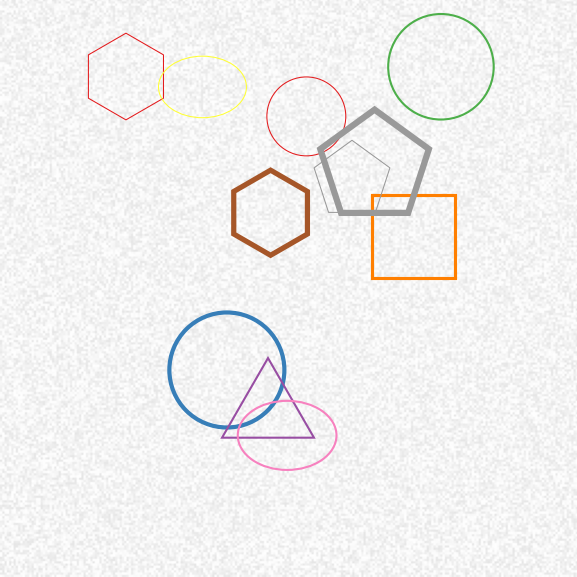[{"shape": "circle", "thickness": 0.5, "radius": 0.34, "center": [0.53, 0.798]}, {"shape": "hexagon", "thickness": 0.5, "radius": 0.38, "center": [0.218, 0.867]}, {"shape": "circle", "thickness": 2, "radius": 0.5, "center": [0.393, 0.358]}, {"shape": "circle", "thickness": 1, "radius": 0.46, "center": [0.764, 0.884]}, {"shape": "triangle", "thickness": 1, "radius": 0.46, "center": [0.464, 0.287]}, {"shape": "square", "thickness": 1.5, "radius": 0.36, "center": [0.716, 0.59]}, {"shape": "oval", "thickness": 0.5, "radius": 0.38, "center": [0.351, 0.849]}, {"shape": "hexagon", "thickness": 2.5, "radius": 0.37, "center": [0.469, 0.631]}, {"shape": "oval", "thickness": 1, "radius": 0.43, "center": [0.497, 0.245]}, {"shape": "pentagon", "thickness": 3, "radius": 0.49, "center": [0.649, 0.71]}, {"shape": "pentagon", "thickness": 0.5, "radius": 0.35, "center": [0.61, 0.687]}]